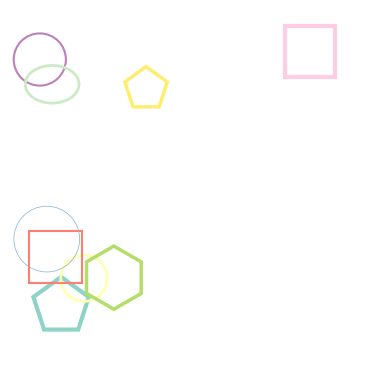[{"shape": "pentagon", "thickness": 3, "radius": 0.38, "center": [0.159, 0.205]}, {"shape": "circle", "thickness": 2, "radius": 0.3, "center": [0.218, 0.277]}, {"shape": "square", "thickness": 1.5, "radius": 0.34, "center": [0.145, 0.332]}, {"shape": "circle", "thickness": 0.5, "radius": 0.43, "center": [0.122, 0.379]}, {"shape": "hexagon", "thickness": 2.5, "radius": 0.41, "center": [0.296, 0.279]}, {"shape": "square", "thickness": 3, "radius": 0.33, "center": [0.805, 0.866]}, {"shape": "circle", "thickness": 1.5, "radius": 0.34, "center": [0.103, 0.845]}, {"shape": "oval", "thickness": 2, "radius": 0.35, "center": [0.135, 0.781]}, {"shape": "pentagon", "thickness": 2.5, "radius": 0.29, "center": [0.379, 0.769]}]